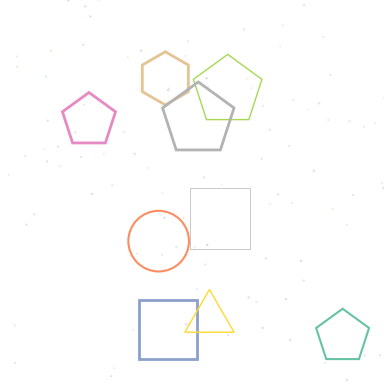[{"shape": "pentagon", "thickness": 1.5, "radius": 0.36, "center": [0.89, 0.126]}, {"shape": "circle", "thickness": 1.5, "radius": 0.39, "center": [0.412, 0.374]}, {"shape": "square", "thickness": 2, "radius": 0.38, "center": [0.436, 0.144]}, {"shape": "pentagon", "thickness": 2, "radius": 0.36, "center": [0.231, 0.687]}, {"shape": "pentagon", "thickness": 1, "radius": 0.47, "center": [0.591, 0.765]}, {"shape": "triangle", "thickness": 1, "radius": 0.37, "center": [0.544, 0.174]}, {"shape": "hexagon", "thickness": 2, "radius": 0.35, "center": [0.429, 0.796]}, {"shape": "pentagon", "thickness": 2, "radius": 0.49, "center": [0.515, 0.689]}, {"shape": "square", "thickness": 0.5, "radius": 0.4, "center": [0.572, 0.433]}]